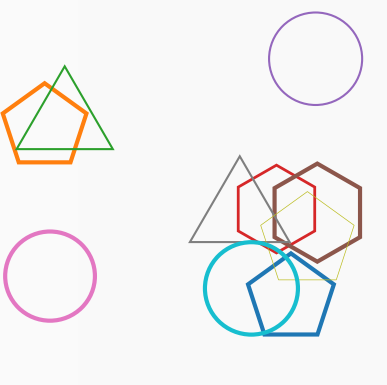[{"shape": "pentagon", "thickness": 3, "radius": 0.58, "center": [0.751, 0.225]}, {"shape": "pentagon", "thickness": 3, "radius": 0.57, "center": [0.115, 0.67]}, {"shape": "triangle", "thickness": 1.5, "radius": 0.72, "center": [0.167, 0.684]}, {"shape": "hexagon", "thickness": 2, "radius": 0.57, "center": [0.713, 0.457]}, {"shape": "circle", "thickness": 1.5, "radius": 0.6, "center": [0.814, 0.847]}, {"shape": "hexagon", "thickness": 3, "radius": 0.64, "center": [0.819, 0.448]}, {"shape": "circle", "thickness": 3, "radius": 0.58, "center": [0.129, 0.283]}, {"shape": "triangle", "thickness": 1.5, "radius": 0.74, "center": [0.619, 0.446]}, {"shape": "pentagon", "thickness": 0.5, "radius": 0.63, "center": [0.793, 0.376]}, {"shape": "circle", "thickness": 3, "radius": 0.6, "center": [0.649, 0.251]}]